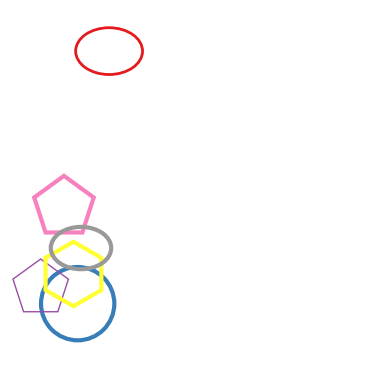[{"shape": "oval", "thickness": 2, "radius": 0.43, "center": [0.283, 0.867]}, {"shape": "circle", "thickness": 3, "radius": 0.48, "center": [0.202, 0.211]}, {"shape": "pentagon", "thickness": 1, "radius": 0.38, "center": [0.106, 0.252]}, {"shape": "hexagon", "thickness": 3, "radius": 0.42, "center": [0.191, 0.288]}, {"shape": "pentagon", "thickness": 3, "radius": 0.41, "center": [0.166, 0.462]}, {"shape": "oval", "thickness": 3, "radius": 0.39, "center": [0.21, 0.356]}]